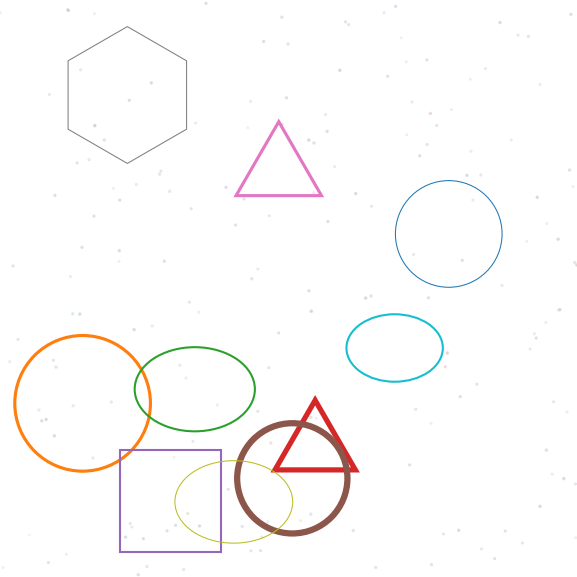[{"shape": "circle", "thickness": 0.5, "radius": 0.46, "center": [0.777, 0.594]}, {"shape": "circle", "thickness": 1.5, "radius": 0.59, "center": [0.143, 0.301]}, {"shape": "oval", "thickness": 1, "radius": 0.52, "center": [0.337, 0.325]}, {"shape": "triangle", "thickness": 2.5, "radius": 0.4, "center": [0.546, 0.226]}, {"shape": "square", "thickness": 1, "radius": 0.44, "center": [0.295, 0.132]}, {"shape": "circle", "thickness": 3, "radius": 0.48, "center": [0.506, 0.171]}, {"shape": "triangle", "thickness": 1.5, "radius": 0.43, "center": [0.483, 0.703]}, {"shape": "hexagon", "thickness": 0.5, "radius": 0.59, "center": [0.22, 0.835]}, {"shape": "oval", "thickness": 0.5, "radius": 0.51, "center": [0.405, 0.13]}, {"shape": "oval", "thickness": 1, "radius": 0.42, "center": [0.683, 0.397]}]